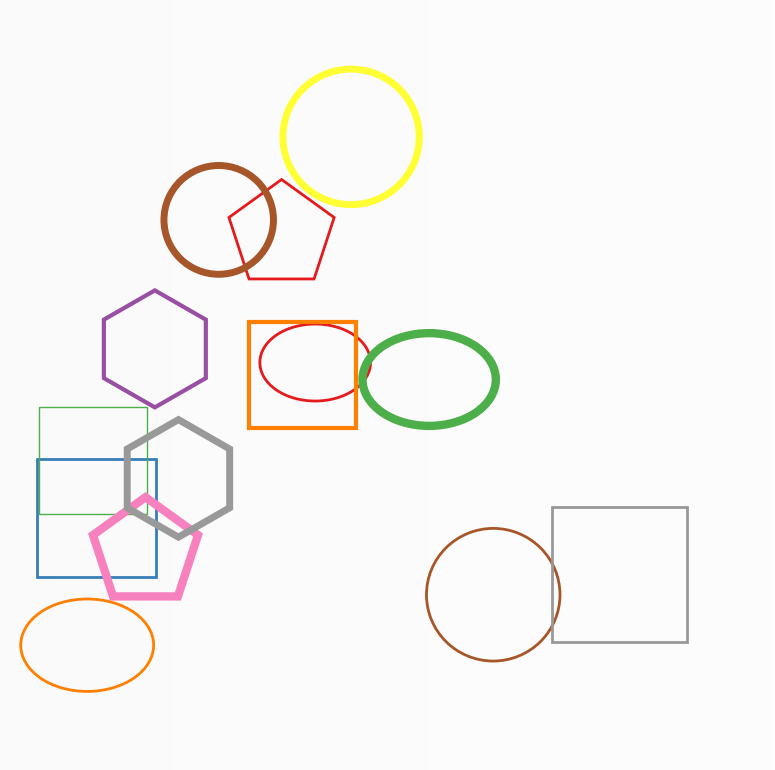[{"shape": "oval", "thickness": 1, "radius": 0.36, "center": [0.407, 0.529]}, {"shape": "pentagon", "thickness": 1, "radius": 0.36, "center": [0.363, 0.695]}, {"shape": "square", "thickness": 1, "radius": 0.38, "center": [0.124, 0.327]}, {"shape": "square", "thickness": 0.5, "radius": 0.35, "center": [0.12, 0.402]}, {"shape": "oval", "thickness": 3, "radius": 0.43, "center": [0.554, 0.507]}, {"shape": "hexagon", "thickness": 1.5, "radius": 0.38, "center": [0.2, 0.547]}, {"shape": "square", "thickness": 1.5, "radius": 0.34, "center": [0.39, 0.513]}, {"shape": "oval", "thickness": 1, "radius": 0.43, "center": [0.112, 0.162]}, {"shape": "circle", "thickness": 2.5, "radius": 0.44, "center": [0.453, 0.822]}, {"shape": "circle", "thickness": 1, "radius": 0.43, "center": [0.636, 0.228]}, {"shape": "circle", "thickness": 2.5, "radius": 0.35, "center": [0.282, 0.714]}, {"shape": "pentagon", "thickness": 3, "radius": 0.36, "center": [0.188, 0.283]}, {"shape": "hexagon", "thickness": 2.5, "radius": 0.38, "center": [0.23, 0.379]}, {"shape": "square", "thickness": 1, "radius": 0.44, "center": [0.799, 0.254]}]